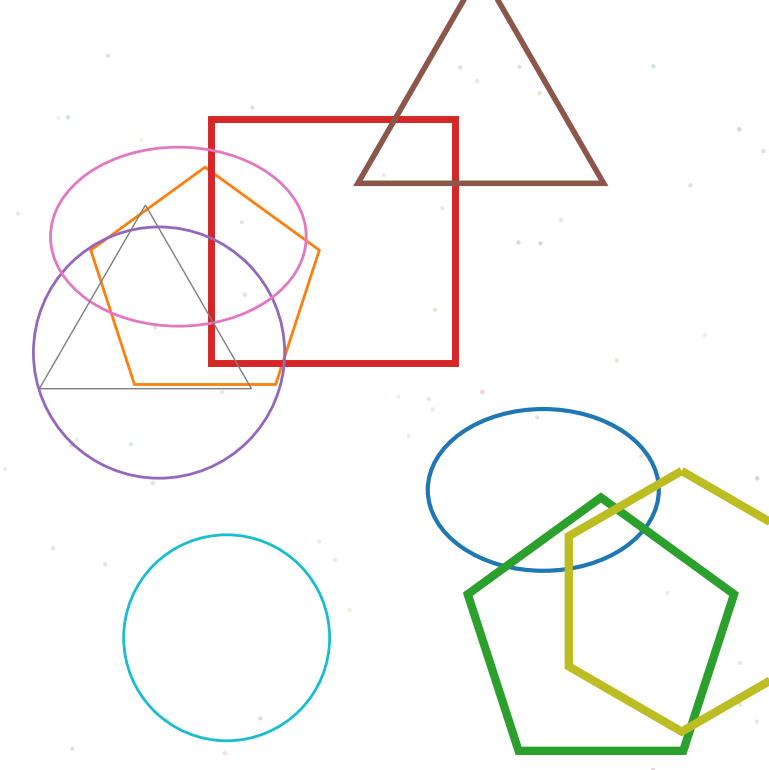[{"shape": "oval", "thickness": 1.5, "radius": 0.75, "center": [0.706, 0.364]}, {"shape": "pentagon", "thickness": 1, "radius": 0.78, "center": [0.266, 0.627]}, {"shape": "pentagon", "thickness": 3, "radius": 0.91, "center": [0.78, 0.172]}, {"shape": "square", "thickness": 2.5, "radius": 0.79, "center": [0.432, 0.687]}, {"shape": "circle", "thickness": 1, "radius": 0.82, "center": [0.207, 0.542]}, {"shape": "triangle", "thickness": 2, "radius": 0.92, "center": [0.624, 0.854]}, {"shape": "oval", "thickness": 1, "radius": 0.83, "center": [0.232, 0.693]}, {"shape": "triangle", "thickness": 0.5, "radius": 0.79, "center": [0.189, 0.575]}, {"shape": "hexagon", "thickness": 3, "radius": 0.85, "center": [0.885, 0.219]}, {"shape": "circle", "thickness": 1, "radius": 0.67, "center": [0.294, 0.172]}]